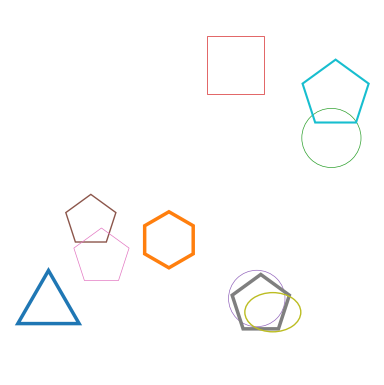[{"shape": "triangle", "thickness": 2.5, "radius": 0.46, "center": [0.126, 0.205]}, {"shape": "hexagon", "thickness": 2.5, "radius": 0.36, "center": [0.439, 0.377]}, {"shape": "circle", "thickness": 0.5, "radius": 0.38, "center": [0.861, 0.642]}, {"shape": "square", "thickness": 0.5, "radius": 0.37, "center": [0.613, 0.831]}, {"shape": "circle", "thickness": 0.5, "radius": 0.37, "center": [0.667, 0.225]}, {"shape": "pentagon", "thickness": 1, "radius": 0.34, "center": [0.236, 0.427]}, {"shape": "pentagon", "thickness": 0.5, "radius": 0.38, "center": [0.264, 0.332]}, {"shape": "pentagon", "thickness": 2.5, "radius": 0.39, "center": [0.677, 0.209]}, {"shape": "oval", "thickness": 1, "radius": 0.36, "center": [0.709, 0.189]}, {"shape": "pentagon", "thickness": 1.5, "radius": 0.45, "center": [0.872, 0.755]}]